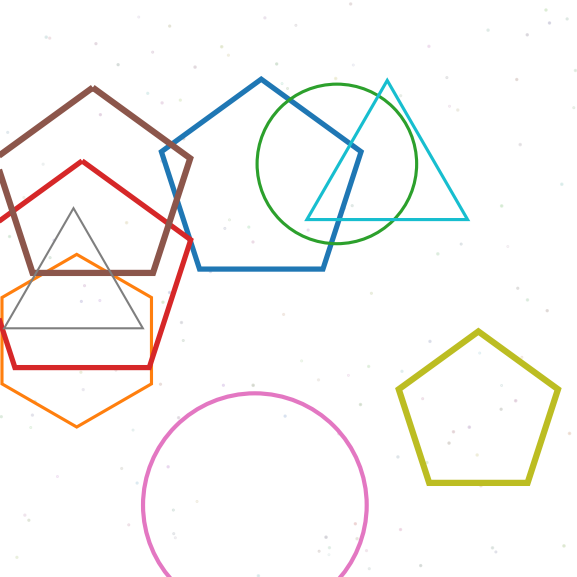[{"shape": "pentagon", "thickness": 2.5, "radius": 0.91, "center": [0.452, 0.68]}, {"shape": "hexagon", "thickness": 1.5, "radius": 0.75, "center": [0.133, 0.409]}, {"shape": "circle", "thickness": 1.5, "radius": 0.69, "center": [0.583, 0.715]}, {"shape": "pentagon", "thickness": 2.5, "radius": 0.99, "center": [0.142, 0.523]}, {"shape": "pentagon", "thickness": 3, "radius": 0.89, "center": [0.161, 0.67]}, {"shape": "circle", "thickness": 2, "radius": 0.97, "center": [0.441, 0.124]}, {"shape": "triangle", "thickness": 1, "radius": 0.69, "center": [0.127, 0.5]}, {"shape": "pentagon", "thickness": 3, "radius": 0.72, "center": [0.828, 0.28]}, {"shape": "triangle", "thickness": 1.5, "radius": 0.8, "center": [0.671, 0.699]}]